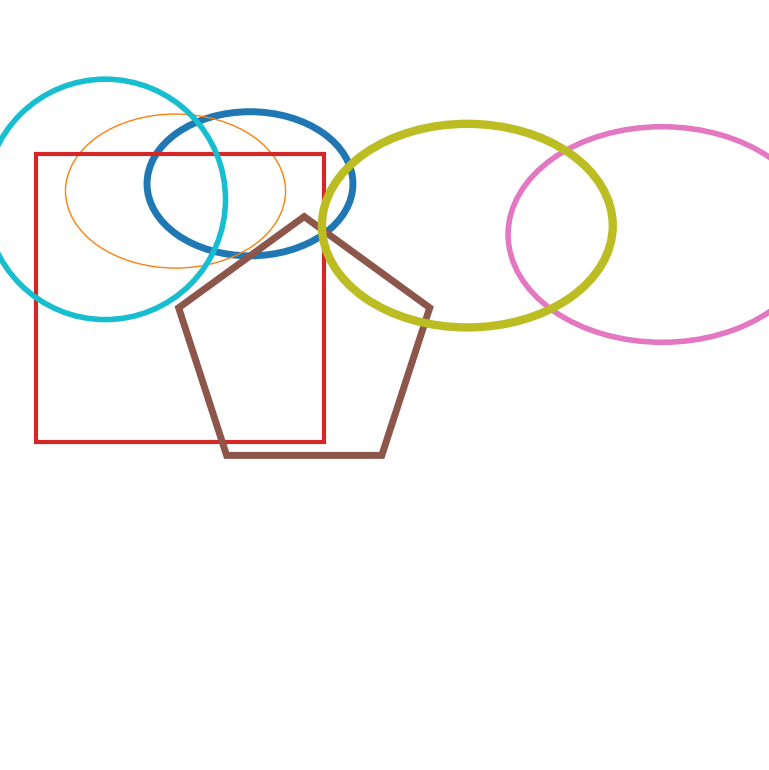[{"shape": "oval", "thickness": 2.5, "radius": 0.67, "center": [0.325, 0.761]}, {"shape": "oval", "thickness": 0.5, "radius": 0.71, "center": [0.228, 0.752]}, {"shape": "square", "thickness": 1.5, "radius": 0.93, "center": [0.234, 0.612]}, {"shape": "pentagon", "thickness": 2.5, "radius": 0.86, "center": [0.395, 0.547]}, {"shape": "oval", "thickness": 2, "radius": 1.0, "center": [0.86, 0.695]}, {"shape": "oval", "thickness": 3, "radius": 0.94, "center": [0.607, 0.707]}, {"shape": "circle", "thickness": 2, "radius": 0.78, "center": [0.137, 0.741]}]